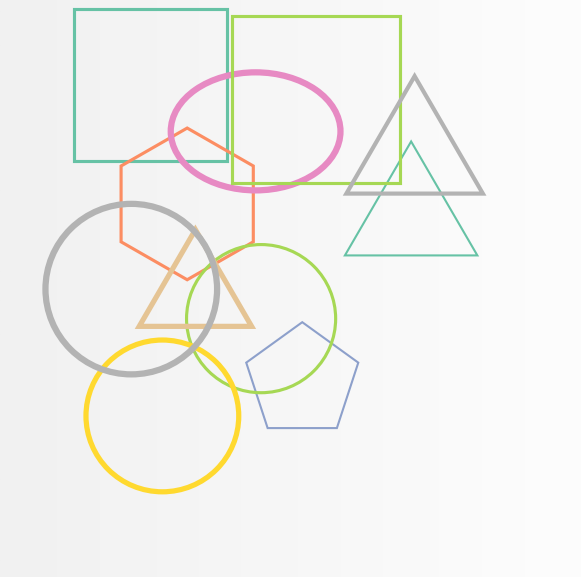[{"shape": "triangle", "thickness": 1, "radius": 0.66, "center": [0.707, 0.623]}, {"shape": "square", "thickness": 1.5, "radius": 0.66, "center": [0.259, 0.852]}, {"shape": "hexagon", "thickness": 1.5, "radius": 0.66, "center": [0.322, 0.646]}, {"shape": "pentagon", "thickness": 1, "radius": 0.51, "center": [0.52, 0.34]}, {"shape": "oval", "thickness": 3, "radius": 0.73, "center": [0.44, 0.772]}, {"shape": "square", "thickness": 1.5, "radius": 0.72, "center": [0.544, 0.827]}, {"shape": "circle", "thickness": 1.5, "radius": 0.64, "center": [0.449, 0.447]}, {"shape": "circle", "thickness": 2.5, "radius": 0.66, "center": [0.279, 0.279]}, {"shape": "triangle", "thickness": 2.5, "radius": 0.56, "center": [0.336, 0.49]}, {"shape": "triangle", "thickness": 2, "radius": 0.68, "center": [0.713, 0.732]}, {"shape": "circle", "thickness": 3, "radius": 0.74, "center": [0.226, 0.499]}]